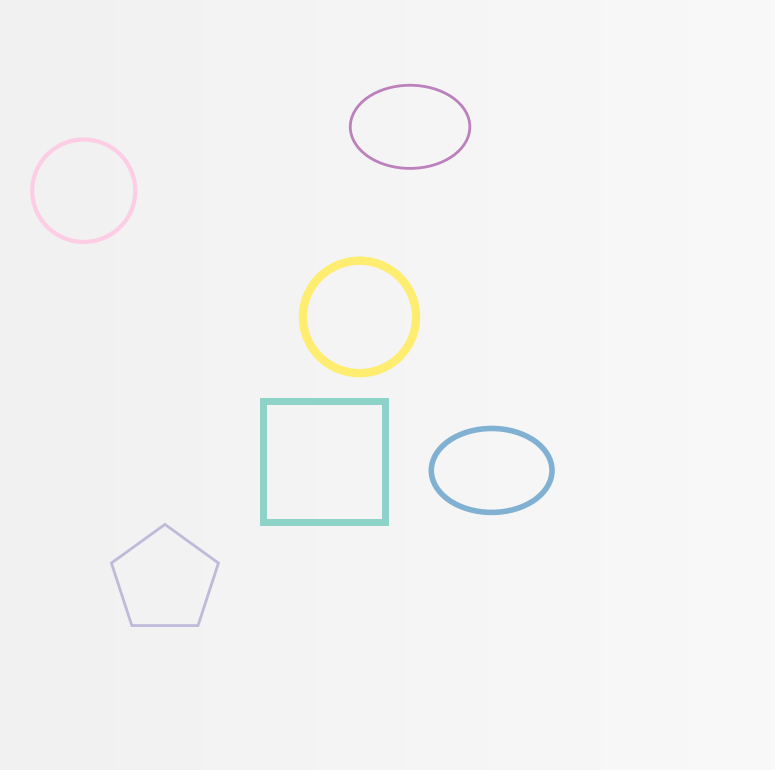[{"shape": "square", "thickness": 2.5, "radius": 0.39, "center": [0.418, 0.401]}, {"shape": "pentagon", "thickness": 1, "radius": 0.36, "center": [0.213, 0.246]}, {"shape": "oval", "thickness": 2, "radius": 0.39, "center": [0.634, 0.389]}, {"shape": "circle", "thickness": 1.5, "radius": 0.33, "center": [0.108, 0.752]}, {"shape": "oval", "thickness": 1, "radius": 0.39, "center": [0.529, 0.835]}, {"shape": "circle", "thickness": 3, "radius": 0.37, "center": [0.464, 0.588]}]